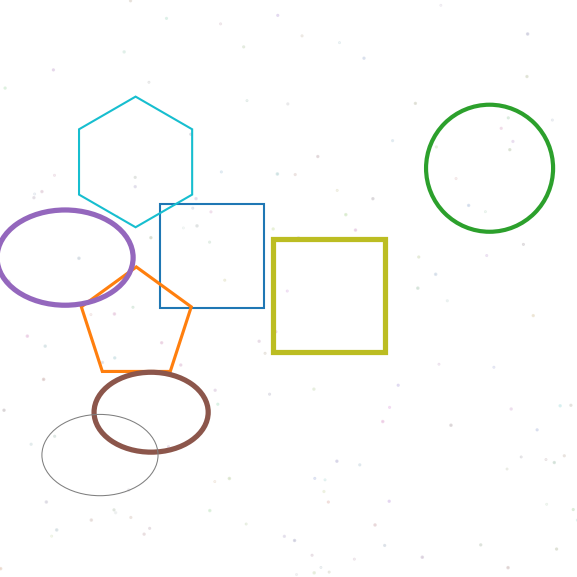[{"shape": "square", "thickness": 1, "radius": 0.45, "center": [0.367, 0.556]}, {"shape": "pentagon", "thickness": 1.5, "radius": 0.5, "center": [0.236, 0.437]}, {"shape": "circle", "thickness": 2, "radius": 0.55, "center": [0.848, 0.708]}, {"shape": "oval", "thickness": 2.5, "radius": 0.59, "center": [0.113, 0.553]}, {"shape": "oval", "thickness": 2.5, "radius": 0.49, "center": [0.262, 0.285]}, {"shape": "oval", "thickness": 0.5, "radius": 0.5, "center": [0.173, 0.211]}, {"shape": "square", "thickness": 2.5, "radius": 0.49, "center": [0.57, 0.488]}, {"shape": "hexagon", "thickness": 1, "radius": 0.57, "center": [0.235, 0.719]}]